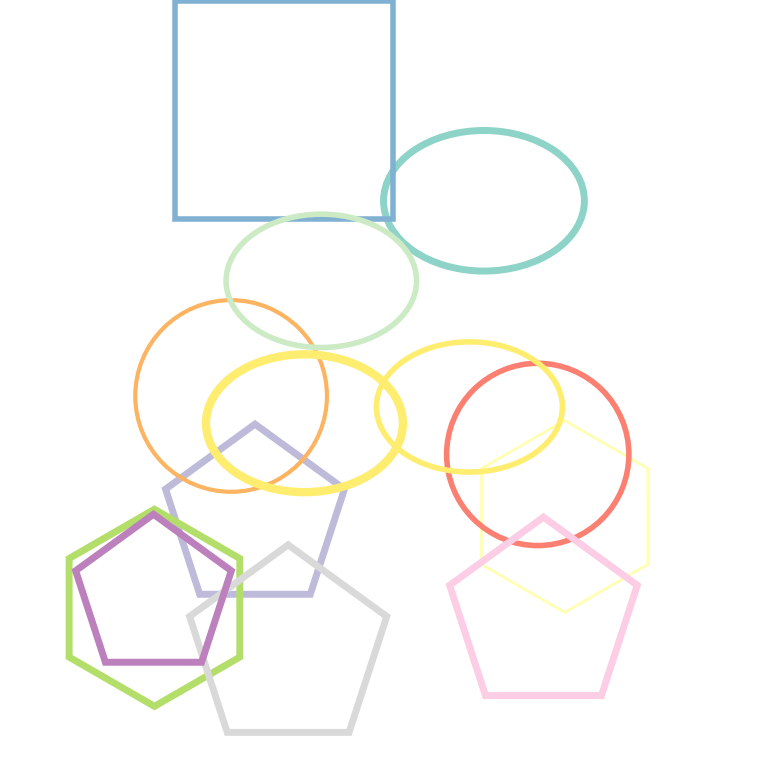[{"shape": "oval", "thickness": 2.5, "radius": 0.65, "center": [0.629, 0.739]}, {"shape": "hexagon", "thickness": 1, "radius": 0.62, "center": [0.733, 0.329]}, {"shape": "pentagon", "thickness": 2.5, "radius": 0.61, "center": [0.331, 0.327]}, {"shape": "circle", "thickness": 2, "radius": 0.59, "center": [0.698, 0.41]}, {"shape": "square", "thickness": 2, "radius": 0.71, "center": [0.369, 0.858]}, {"shape": "circle", "thickness": 1.5, "radius": 0.62, "center": [0.3, 0.486]}, {"shape": "hexagon", "thickness": 2.5, "radius": 0.64, "center": [0.201, 0.211]}, {"shape": "pentagon", "thickness": 2.5, "radius": 0.64, "center": [0.706, 0.2]}, {"shape": "pentagon", "thickness": 2.5, "radius": 0.67, "center": [0.374, 0.158]}, {"shape": "pentagon", "thickness": 2.5, "radius": 0.53, "center": [0.199, 0.226]}, {"shape": "oval", "thickness": 2, "radius": 0.62, "center": [0.417, 0.635]}, {"shape": "oval", "thickness": 2, "radius": 0.6, "center": [0.61, 0.472]}, {"shape": "oval", "thickness": 3, "radius": 0.64, "center": [0.395, 0.45]}]